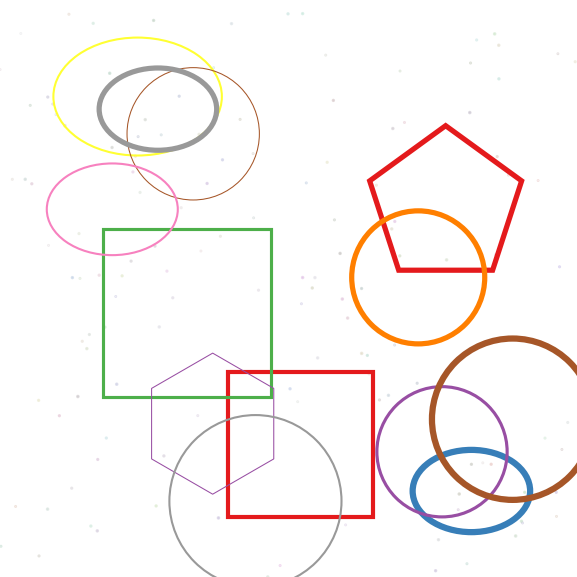[{"shape": "pentagon", "thickness": 2.5, "radius": 0.69, "center": [0.772, 0.643]}, {"shape": "square", "thickness": 2, "radius": 0.63, "center": [0.52, 0.229]}, {"shape": "oval", "thickness": 3, "radius": 0.51, "center": [0.816, 0.149]}, {"shape": "square", "thickness": 1.5, "radius": 0.73, "center": [0.324, 0.457]}, {"shape": "circle", "thickness": 1.5, "radius": 0.56, "center": [0.765, 0.217]}, {"shape": "hexagon", "thickness": 0.5, "radius": 0.61, "center": [0.368, 0.266]}, {"shape": "circle", "thickness": 2.5, "radius": 0.58, "center": [0.724, 0.519]}, {"shape": "oval", "thickness": 1, "radius": 0.73, "center": [0.238, 0.832]}, {"shape": "circle", "thickness": 3, "radius": 0.7, "center": [0.888, 0.273]}, {"shape": "circle", "thickness": 0.5, "radius": 0.57, "center": [0.335, 0.767]}, {"shape": "oval", "thickness": 1, "radius": 0.57, "center": [0.194, 0.637]}, {"shape": "oval", "thickness": 2.5, "radius": 0.51, "center": [0.273, 0.81]}, {"shape": "circle", "thickness": 1, "radius": 0.75, "center": [0.442, 0.131]}]